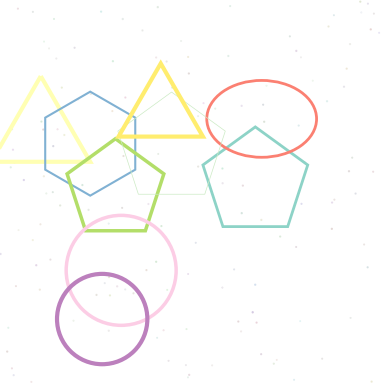[{"shape": "pentagon", "thickness": 2, "radius": 0.72, "center": [0.663, 0.527]}, {"shape": "triangle", "thickness": 3, "radius": 0.74, "center": [0.106, 0.654]}, {"shape": "oval", "thickness": 2, "radius": 0.71, "center": [0.68, 0.691]}, {"shape": "hexagon", "thickness": 1.5, "radius": 0.68, "center": [0.234, 0.627]}, {"shape": "pentagon", "thickness": 2.5, "radius": 0.66, "center": [0.3, 0.508]}, {"shape": "circle", "thickness": 2.5, "radius": 0.71, "center": [0.315, 0.298]}, {"shape": "circle", "thickness": 3, "radius": 0.59, "center": [0.265, 0.171]}, {"shape": "pentagon", "thickness": 0.5, "radius": 0.73, "center": [0.446, 0.614]}, {"shape": "triangle", "thickness": 3, "radius": 0.63, "center": [0.418, 0.709]}]